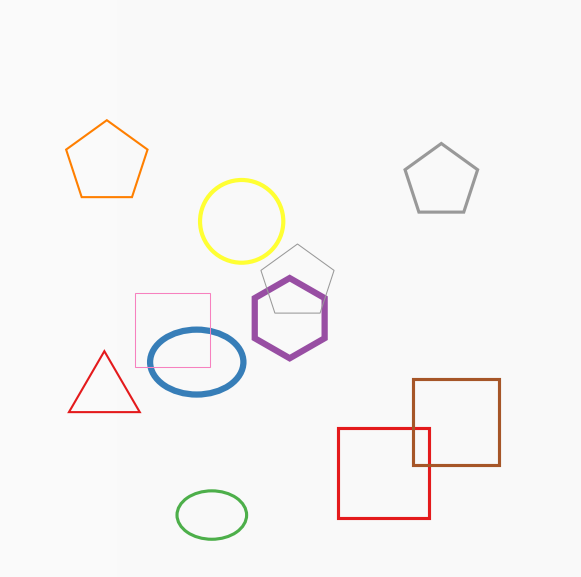[{"shape": "triangle", "thickness": 1, "radius": 0.35, "center": [0.18, 0.321]}, {"shape": "square", "thickness": 1.5, "radius": 0.39, "center": [0.66, 0.18]}, {"shape": "oval", "thickness": 3, "radius": 0.4, "center": [0.339, 0.372]}, {"shape": "oval", "thickness": 1.5, "radius": 0.3, "center": [0.364, 0.107]}, {"shape": "hexagon", "thickness": 3, "radius": 0.35, "center": [0.498, 0.448]}, {"shape": "pentagon", "thickness": 1, "radius": 0.37, "center": [0.184, 0.717]}, {"shape": "circle", "thickness": 2, "radius": 0.36, "center": [0.416, 0.616]}, {"shape": "square", "thickness": 1.5, "radius": 0.37, "center": [0.785, 0.268]}, {"shape": "square", "thickness": 0.5, "radius": 0.32, "center": [0.297, 0.428]}, {"shape": "pentagon", "thickness": 0.5, "radius": 0.33, "center": [0.512, 0.51]}, {"shape": "pentagon", "thickness": 1.5, "radius": 0.33, "center": [0.759, 0.685]}]